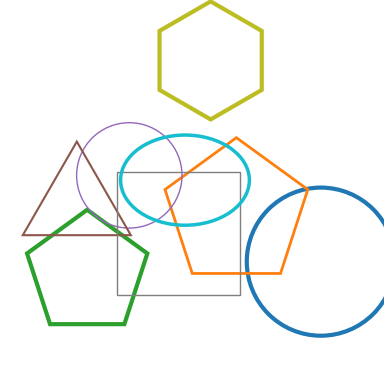[{"shape": "circle", "thickness": 3, "radius": 0.96, "center": [0.833, 0.32]}, {"shape": "pentagon", "thickness": 2, "radius": 0.97, "center": [0.614, 0.447]}, {"shape": "pentagon", "thickness": 3, "radius": 0.82, "center": [0.226, 0.291]}, {"shape": "circle", "thickness": 1, "radius": 0.68, "center": [0.336, 0.544]}, {"shape": "triangle", "thickness": 1.5, "radius": 0.81, "center": [0.2, 0.47]}, {"shape": "square", "thickness": 1, "radius": 0.8, "center": [0.463, 0.394]}, {"shape": "hexagon", "thickness": 3, "radius": 0.77, "center": [0.547, 0.843]}, {"shape": "oval", "thickness": 2.5, "radius": 0.84, "center": [0.48, 0.532]}]